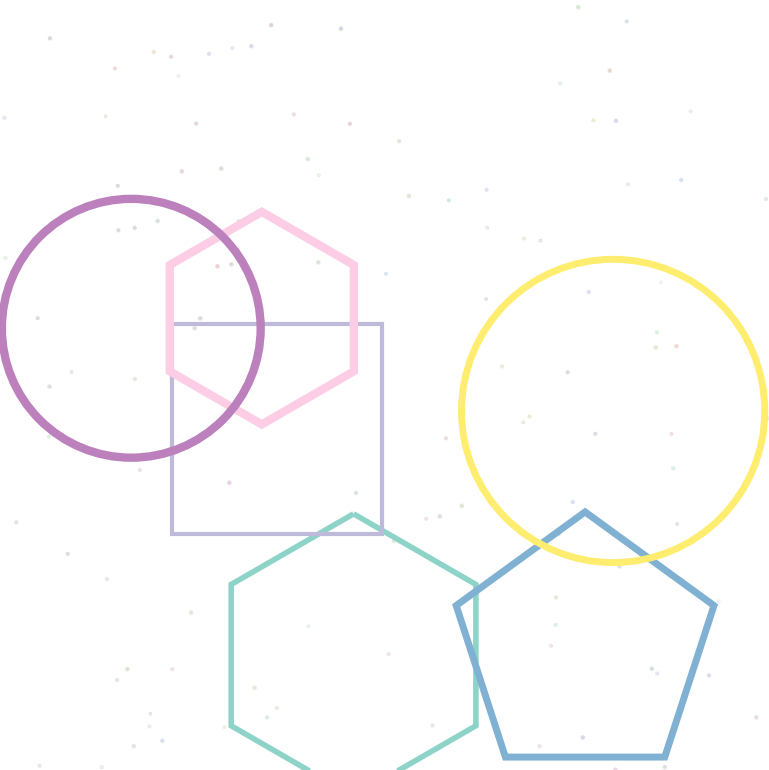[{"shape": "hexagon", "thickness": 2, "radius": 0.92, "center": [0.459, 0.149]}, {"shape": "square", "thickness": 1.5, "radius": 0.68, "center": [0.359, 0.443]}, {"shape": "pentagon", "thickness": 2.5, "radius": 0.88, "center": [0.76, 0.159]}, {"shape": "hexagon", "thickness": 3, "radius": 0.69, "center": [0.34, 0.587]}, {"shape": "circle", "thickness": 3, "radius": 0.84, "center": [0.17, 0.574]}, {"shape": "circle", "thickness": 2.5, "radius": 0.98, "center": [0.796, 0.466]}]